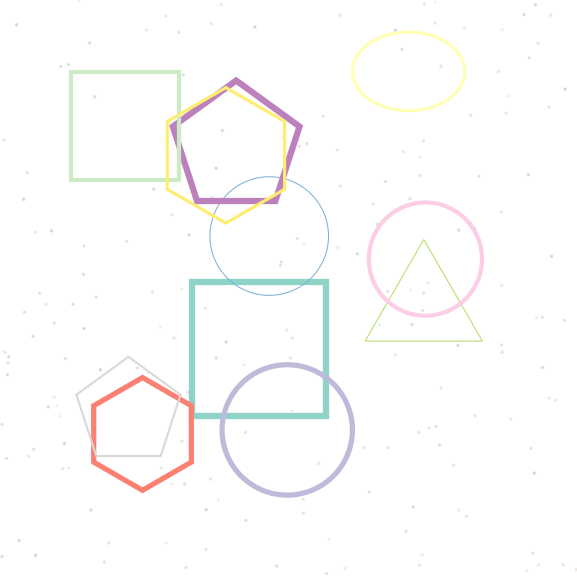[{"shape": "square", "thickness": 3, "radius": 0.58, "center": [0.449, 0.395]}, {"shape": "oval", "thickness": 1.5, "radius": 0.49, "center": [0.708, 0.876]}, {"shape": "circle", "thickness": 2.5, "radius": 0.56, "center": [0.497, 0.255]}, {"shape": "hexagon", "thickness": 2.5, "radius": 0.49, "center": [0.247, 0.248]}, {"shape": "circle", "thickness": 0.5, "radius": 0.51, "center": [0.466, 0.59]}, {"shape": "triangle", "thickness": 0.5, "radius": 0.59, "center": [0.734, 0.467]}, {"shape": "circle", "thickness": 2, "radius": 0.49, "center": [0.737, 0.551]}, {"shape": "pentagon", "thickness": 1, "radius": 0.47, "center": [0.222, 0.286]}, {"shape": "pentagon", "thickness": 3, "radius": 0.58, "center": [0.409, 0.744]}, {"shape": "square", "thickness": 2, "radius": 0.47, "center": [0.217, 0.782]}, {"shape": "hexagon", "thickness": 1.5, "radius": 0.59, "center": [0.391, 0.73]}]